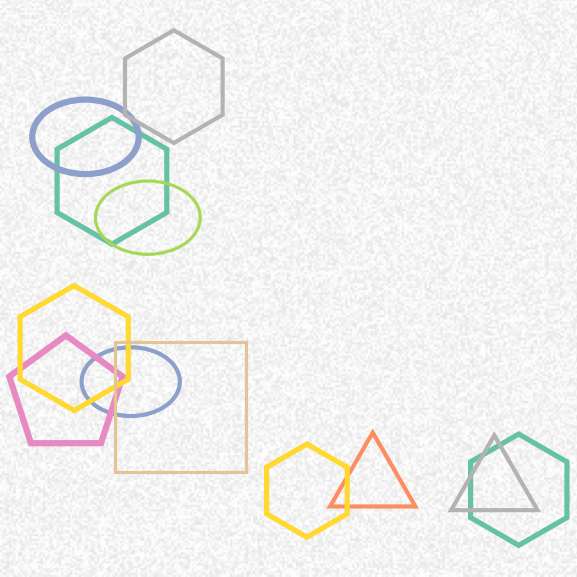[{"shape": "hexagon", "thickness": 2.5, "radius": 0.55, "center": [0.194, 0.686]}, {"shape": "hexagon", "thickness": 2.5, "radius": 0.48, "center": [0.898, 0.151]}, {"shape": "triangle", "thickness": 2, "radius": 0.43, "center": [0.645, 0.165]}, {"shape": "oval", "thickness": 3, "radius": 0.46, "center": [0.148, 0.762]}, {"shape": "oval", "thickness": 2, "radius": 0.43, "center": [0.226, 0.338]}, {"shape": "pentagon", "thickness": 3, "radius": 0.52, "center": [0.114, 0.315]}, {"shape": "oval", "thickness": 1.5, "radius": 0.45, "center": [0.256, 0.622]}, {"shape": "hexagon", "thickness": 2.5, "radius": 0.4, "center": [0.531, 0.15]}, {"shape": "hexagon", "thickness": 2.5, "radius": 0.54, "center": [0.128, 0.397]}, {"shape": "square", "thickness": 1.5, "radius": 0.56, "center": [0.312, 0.294]}, {"shape": "triangle", "thickness": 2, "radius": 0.43, "center": [0.856, 0.159]}, {"shape": "hexagon", "thickness": 2, "radius": 0.49, "center": [0.301, 0.849]}]